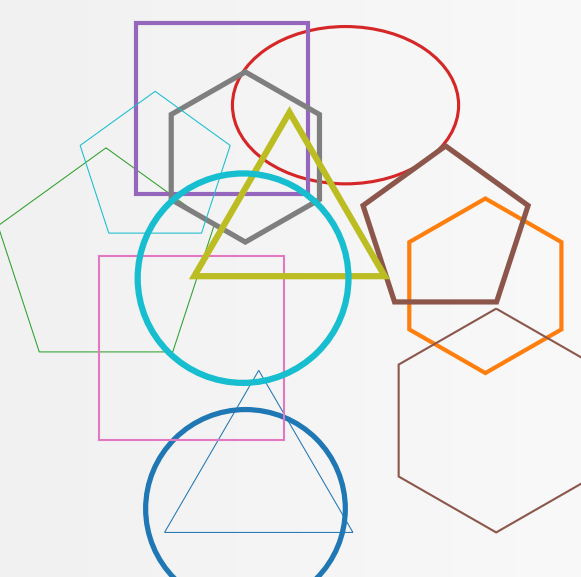[{"shape": "circle", "thickness": 2.5, "radius": 0.86, "center": [0.422, 0.118]}, {"shape": "triangle", "thickness": 0.5, "radius": 0.94, "center": [0.445, 0.171]}, {"shape": "hexagon", "thickness": 2, "radius": 0.76, "center": [0.835, 0.504]}, {"shape": "pentagon", "thickness": 0.5, "radius": 0.98, "center": [0.182, 0.548]}, {"shape": "oval", "thickness": 1.5, "radius": 0.97, "center": [0.594, 0.817]}, {"shape": "square", "thickness": 2, "radius": 0.74, "center": [0.381, 0.812]}, {"shape": "hexagon", "thickness": 1, "radius": 0.97, "center": [0.854, 0.271]}, {"shape": "pentagon", "thickness": 2.5, "radius": 0.75, "center": [0.767, 0.597]}, {"shape": "square", "thickness": 1, "radius": 0.8, "center": [0.329, 0.397]}, {"shape": "hexagon", "thickness": 2.5, "radius": 0.74, "center": [0.422, 0.727]}, {"shape": "triangle", "thickness": 3, "radius": 0.95, "center": [0.498, 0.615]}, {"shape": "pentagon", "thickness": 0.5, "radius": 0.68, "center": [0.267, 0.705]}, {"shape": "circle", "thickness": 3, "radius": 0.91, "center": [0.418, 0.517]}]